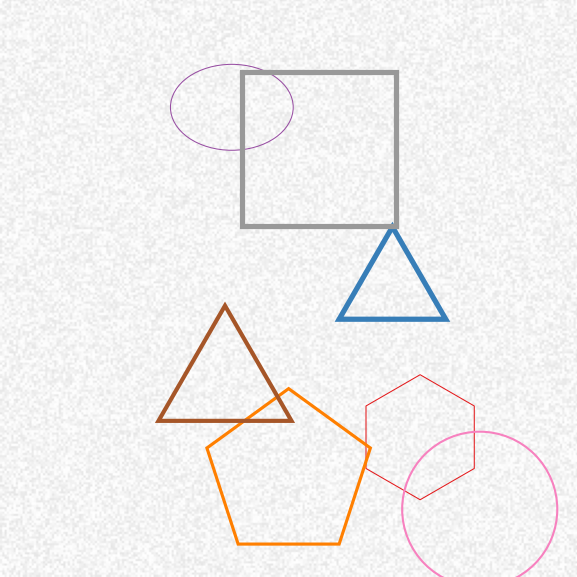[{"shape": "hexagon", "thickness": 0.5, "radius": 0.54, "center": [0.728, 0.242]}, {"shape": "triangle", "thickness": 2.5, "radius": 0.53, "center": [0.68, 0.5]}, {"shape": "oval", "thickness": 0.5, "radius": 0.53, "center": [0.401, 0.813]}, {"shape": "pentagon", "thickness": 1.5, "radius": 0.74, "center": [0.5, 0.177]}, {"shape": "triangle", "thickness": 2, "radius": 0.66, "center": [0.39, 0.337]}, {"shape": "circle", "thickness": 1, "radius": 0.67, "center": [0.831, 0.117]}, {"shape": "square", "thickness": 2.5, "radius": 0.67, "center": [0.553, 0.741]}]